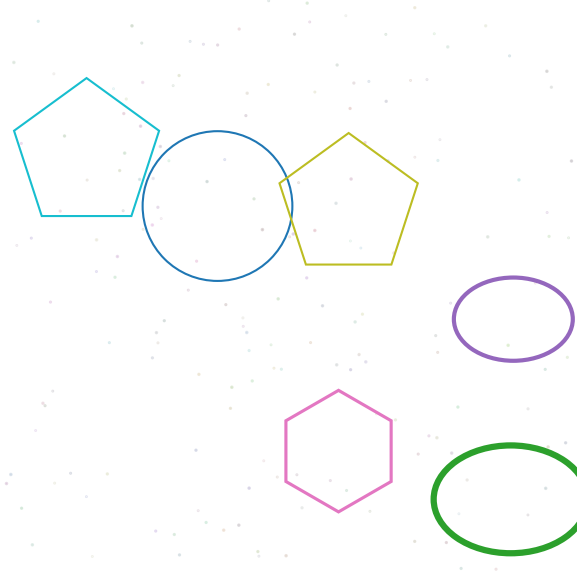[{"shape": "circle", "thickness": 1, "radius": 0.65, "center": [0.377, 0.642]}, {"shape": "oval", "thickness": 3, "radius": 0.67, "center": [0.884, 0.134]}, {"shape": "oval", "thickness": 2, "radius": 0.51, "center": [0.889, 0.446]}, {"shape": "hexagon", "thickness": 1.5, "radius": 0.53, "center": [0.586, 0.218]}, {"shape": "pentagon", "thickness": 1, "radius": 0.63, "center": [0.604, 0.643]}, {"shape": "pentagon", "thickness": 1, "radius": 0.66, "center": [0.15, 0.732]}]